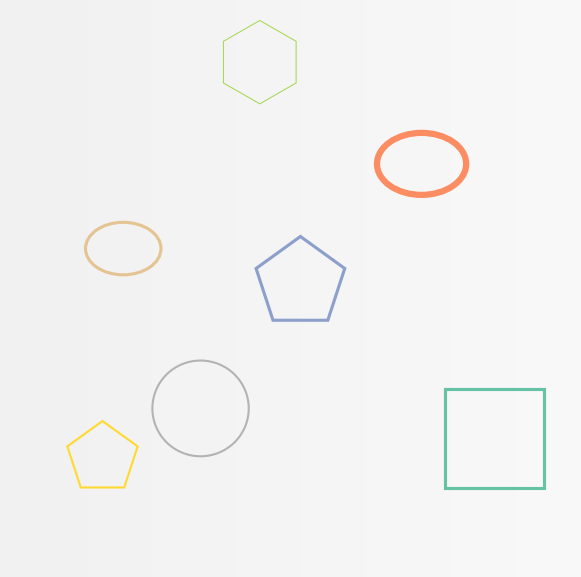[{"shape": "square", "thickness": 1.5, "radius": 0.43, "center": [0.85, 0.24]}, {"shape": "oval", "thickness": 3, "radius": 0.38, "center": [0.725, 0.715]}, {"shape": "pentagon", "thickness": 1.5, "radius": 0.4, "center": [0.517, 0.509]}, {"shape": "hexagon", "thickness": 0.5, "radius": 0.36, "center": [0.447, 0.892]}, {"shape": "pentagon", "thickness": 1, "radius": 0.32, "center": [0.176, 0.206]}, {"shape": "oval", "thickness": 1.5, "radius": 0.32, "center": [0.212, 0.569]}, {"shape": "circle", "thickness": 1, "radius": 0.41, "center": [0.345, 0.292]}]